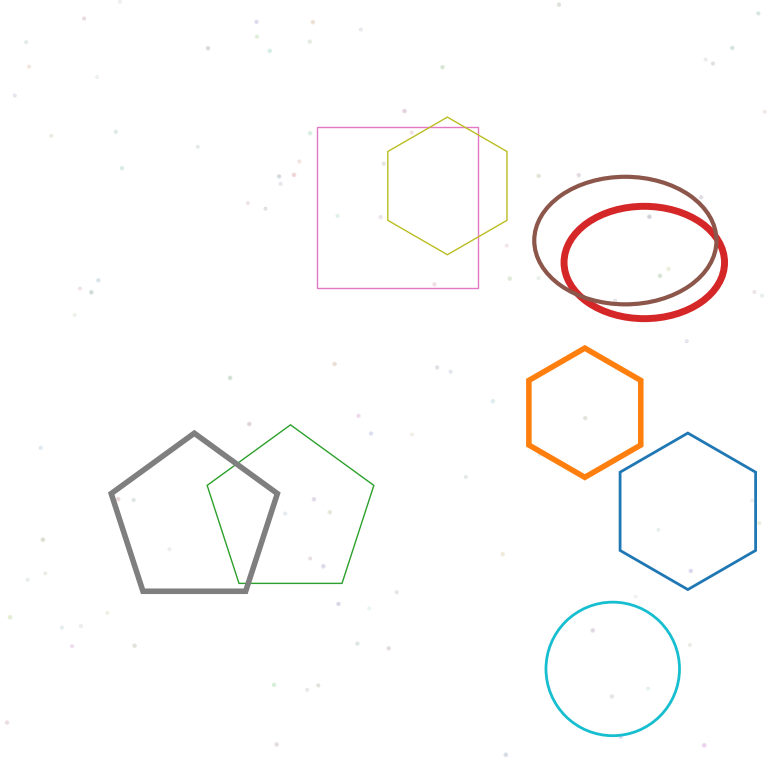[{"shape": "hexagon", "thickness": 1, "radius": 0.51, "center": [0.893, 0.336]}, {"shape": "hexagon", "thickness": 2, "radius": 0.42, "center": [0.76, 0.464]}, {"shape": "pentagon", "thickness": 0.5, "radius": 0.57, "center": [0.377, 0.334]}, {"shape": "oval", "thickness": 2.5, "radius": 0.52, "center": [0.837, 0.659]}, {"shape": "oval", "thickness": 1.5, "radius": 0.59, "center": [0.812, 0.688]}, {"shape": "square", "thickness": 0.5, "radius": 0.52, "center": [0.516, 0.731]}, {"shape": "pentagon", "thickness": 2, "radius": 0.57, "center": [0.252, 0.324]}, {"shape": "hexagon", "thickness": 0.5, "radius": 0.45, "center": [0.581, 0.759]}, {"shape": "circle", "thickness": 1, "radius": 0.43, "center": [0.796, 0.131]}]